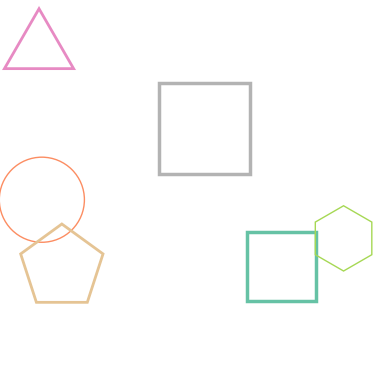[{"shape": "square", "thickness": 2.5, "radius": 0.45, "center": [0.73, 0.308]}, {"shape": "circle", "thickness": 1, "radius": 0.55, "center": [0.109, 0.481]}, {"shape": "triangle", "thickness": 2, "radius": 0.52, "center": [0.101, 0.874]}, {"shape": "hexagon", "thickness": 1, "radius": 0.42, "center": [0.892, 0.381]}, {"shape": "pentagon", "thickness": 2, "radius": 0.56, "center": [0.161, 0.306]}, {"shape": "square", "thickness": 2.5, "radius": 0.59, "center": [0.532, 0.667]}]